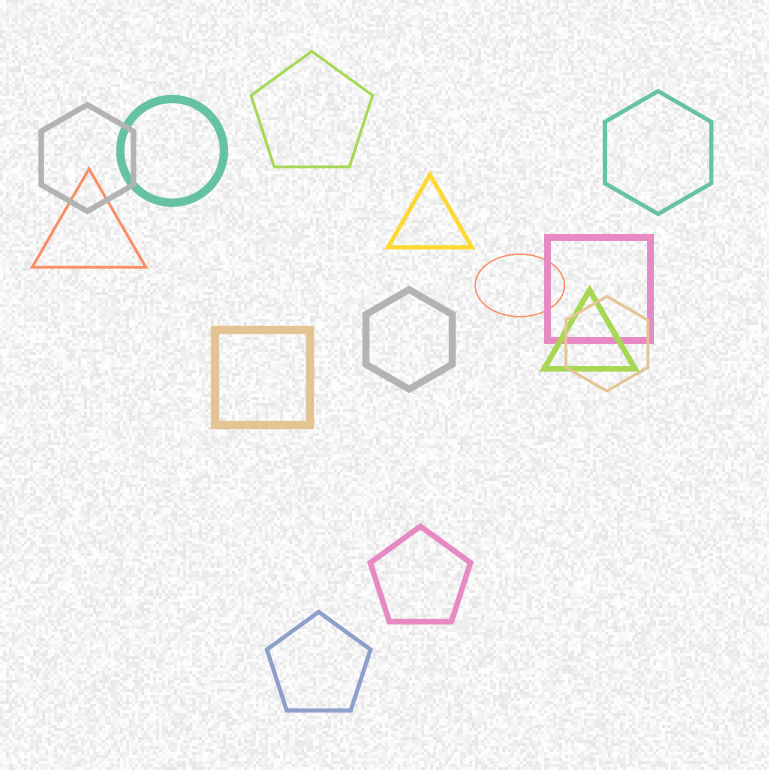[{"shape": "circle", "thickness": 3, "radius": 0.34, "center": [0.224, 0.804]}, {"shape": "hexagon", "thickness": 1.5, "radius": 0.4, "center": [0.855, 0.802]}, {"shape": "oval", "thickness": 0.5, "radius": 0.29, "center": [0.675, 0.629]}, {"shape": "triangle", "thickness": 1, "radius": 0.43, "center": [0.116, 0.696]}, {"shape": "pentagon", "thickness": 1.5, "radius": 0.35, "center": [0.414, 0.135]}, {"shape": "pentagon", "thickness": 2, "radius": 0.34, "center": [0.546, 0.248]}, {"shape": "square", "thickness": 2.5, "radius": 0.33, "center": [0.777, 0.626]}, {"shape": "triangle", "thickness": 2, "radius": 0.34, "center": [0.766, 0.555]}, {"shape": "pentagon", "thickness": 1, "radius": 0.42, "center": [0.405, 0.85]}, {"shape": "triangle", "thickness": 1.5, "radius": 0.31, "center": [0.558, 0.71]}, {"shape": "hexagon", "thickness": 1, "radius": 0.31, "center": [0.788, 0.554]}, {"shape": "square", "thickness": 3, "radius": 0.31, "center": [0.34, 0.51]}, {"shape": "hexagon", "thickness": 2, "radius": 0.35, "center": [0.113, 0.795]}, {"shape": "hexagon", "thickness": 2.5, "radius": 0.32, "center": [0.531, 0.559]}]